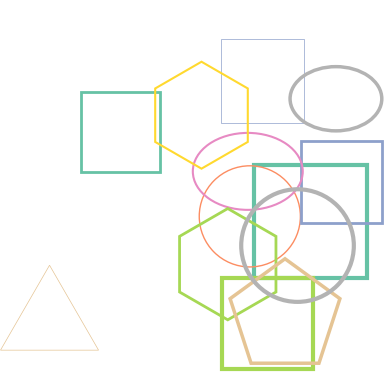[{"shape": "square", "thickness": 2, "radius": 0.52, "center": [0.313, 0.658]}, {"shape": "square", "thickness": 3, "radius": 0.73, "center": [0.807, 0.424]}, {"shape": "circle", "thickness": 1, "radius": 0.66, "center": [0.649, 0.438]}, {"shape": "square", "thickness": 0.5, "radius": 0.54, "center": [0.682, 0.79]}, {"shape": "square", "thickness": 2, "radius": 0.53, "center": [0.887, 0.527]}, {"shape": "oval", "thickness": 1.5, "radius": 0.71, "center": [0.644, 0.555]}, {"shape": "square", "thickness": 3, "radius": 0.59, "center": [0.694, 0.159]}, {"shape": "hexagon", "thickness": 2, "radius": 0.72, "center": [0.592, 0.314]}, {"shape": "hexagon", "thickness": 1.5, "radius": 0.69, "center": [0.523, 0.701]}, {"shape": "triangle", "thickness": 0.5, "radius": 0.74, "center": [0.129, 0.164]}, {"shape": "pentagon", "thickness": 2.5, "radius": 0.75, "center": [0.74, 0.178]}, {"shape": "circle", "thickness": 3, "radius": 0.73, "center": [0.773, 0.362]}, {"shape": "oval", "thickness": 2.5, "radius": 0.6, "center": [0.873, 0.744]}]